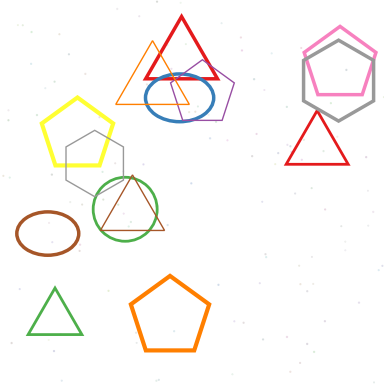[{"shape": "triangle", "thickness": 2, "radius": 0.47, "center": [0.824, 0.62]}, {"shape": "triangle", "thickness": 2.5, "radius": 0.54, "center": [0.472, 0.849]}, {"shape": "oval", "thickness": 2.5, "radius": 0.44, "center": [0.467, 0.746]}, {"shape": "circle", "thickness": 2, "radius": 0.42, "center": [0.325, 0.456]}, {"shape": "triangle", "thickness": 2, "radius": 0.4, "center": [0.143, 0.171]}, {"shape": "pentagon", "thickness": 1, "radius": 0.44, "center": [0.526, 0.758]}, {"shape": "triangle", "thickness": 1, "radius": 0.55, "center": [0.396, 0.784]}, {"shape": "pentagon", "thickness": 3, "radius": 0.53, "center": [0.442, 0.176]}, {"shape": "pentagon", "thickness": 3, "radius": 0.49, "center": [0.201, 0.649]}, {"shape": "triangle", "thickness": 1, "radius": 0.48, "center": [0.344, 0.449]}, {"shape": "oval", "thickness": 2.5, "radius": 0.4, "center": [0.124, 0.393]}, {"shape": "pentagon", "thickness": 2.5, "radius": 0.49, "center": [0.883, 0.833]}, {"shape": "hexagon", "thickness": 2.5, "radius": 0.53, "center": [0.879, 0.791]}, {"shape": "hexagon", "thickness": 1, "radius": 0.43, "center": [0.246, 0.575]}]